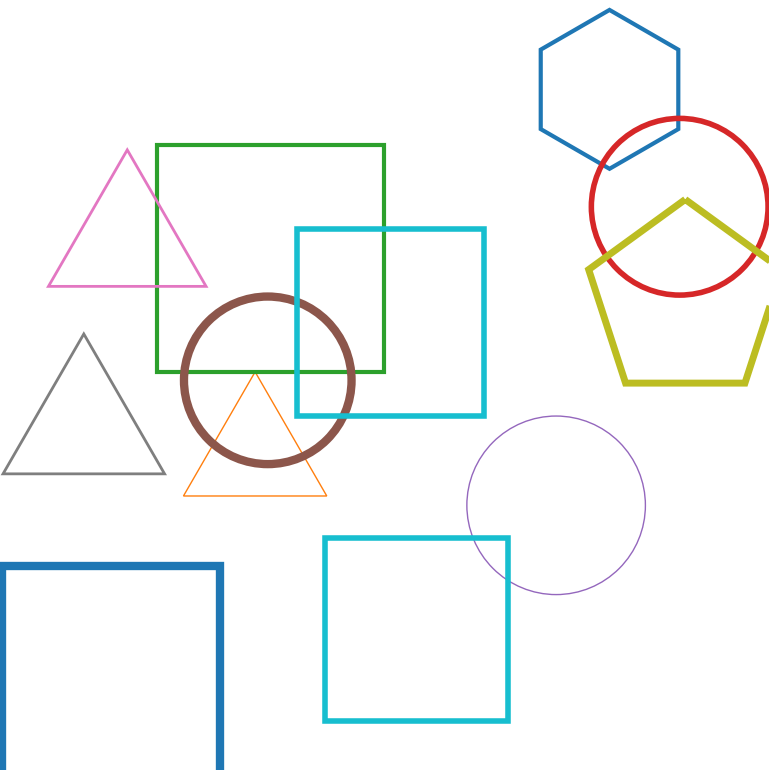[{"shape": "hexagon", "thickness": 1.5, "radius": 0.52, "center": [0.792, 0.884]}, {"shape": "square", "thickness": 3, "radius": 0.71, "center": [0.144, 0.124]}, {"shape": "triangle", "thickness": 0.5, "radius": 0.54, "center": [0.331, 0.41]}, {"shape": "square", "thickness": 1.5, "radius": 0.73, "center": [0.351, 0.664]}, {"shape": "circle", "thickness": 2, "radius": 0.57, "center": [0.883, 0.731]}, {"shape": "circle", "thickness": 0.5, "radius": 0.58, "center": [0.722, 0.344]}, {"shape": "circle", "thickness": 3, "radius": 0.54, "center": [0.348, 0.506]}, {"shape": "triangle", "thickness": 1, "radius": 0.59, "center": [0.165, 0.687]}, {"shape": "triangle", "thickness": 1, "radius": 0.61, "center": [0.109, 0.445]}, {"shape": "pentagon", "thickness": 2.5, "radius": 0.66, "center": [0.89, 0.609]}, {"shape": "square", "thickness": 2, "radius": 0.59, "center": [0.541, 0.182]}, {"shape": "square", "thickness": 2, "radius": 0.61, "center": [0.507, 0.582]}]